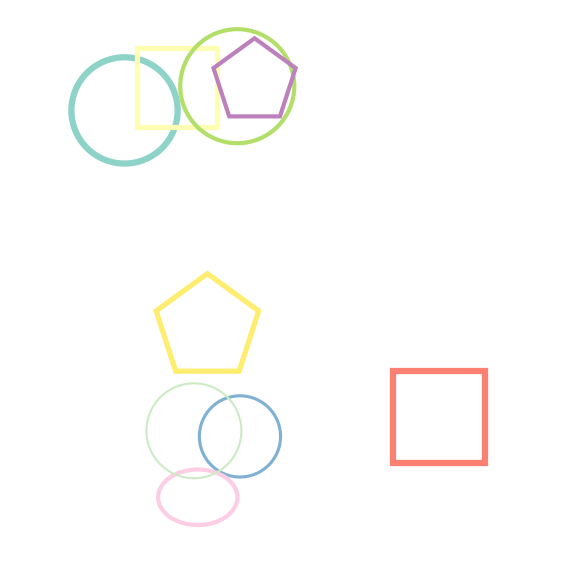[{"shape": "circle", "thickness": 3, "radius": 0.46, "center": [0.216, 0.808]}, {"shape": "square", "thickness": 2.5, "radius": 0.34, "center": [0.306, 0.848]}, {"shape": "square", "thickness": 3, "radius": 0.4, "center": [0.761, 0.276]}, {"shape": "circle", "thickness": 1.5, "radius": 0.35, "center": [0.416, 0.243]}, {"shape": "circle", "thickness": 2, "radius": 0.49, "center": [0.411, 0.85]}, {"shape": "oval", "thickness": 2, "radius": 0.34, "center": [0.342, 0.138]}, {"shape": "pentagon", "thickness": 2, "radius": 0.37, "center": [0.441, 0.858]}, {"shape": "circle", "thickness": 1, "radius": 0.41, "center": [0.336, 0.253]}, {"shape": "pentagon", "thickness": 2.5, "radius": 0.47, "center": [0.359, 0.432]}]